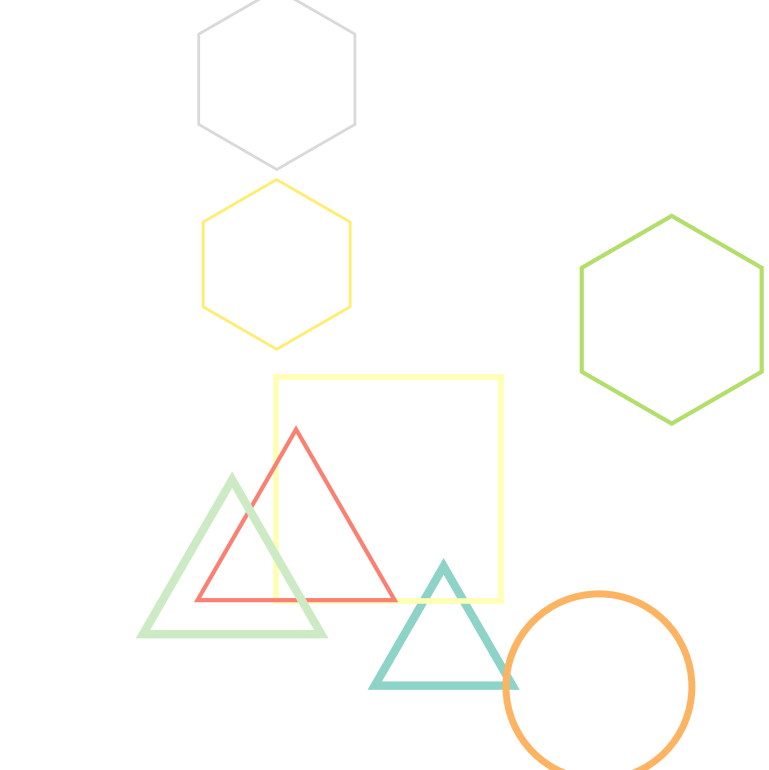[{"shape": "triangle", "thickness": 3, "radius": 0.52, "center": [0.576, 0.161]}, {"shape": "square", "thickness": 2, "radius": 0.73, "center": [0.504, 0.365]}, {"shape": "triangle", "thickness": 1.5, "radius": 0.74, "center": [0.385, 0.294]}, {"shape": "circle", "thickness": 2.5, "radius": 0.6, "center": [0.778, 0.108]}, {"shape": "hexagon", "thickness": 1.5, "radius": 0.67, "center": [0.872, 0.585]}, {"shape": "hexagon", "thickness": 1, "radius": 0.59, "center": [0.36, 0.897]}, {"shape": "triangle", "thickness": 3, "radius": 0.67, "center": [0.301, 0.243]}, {"shape": "hexagon", "thickness": 1, "radius": 0.55, "center": [0.359, 0.657]}]